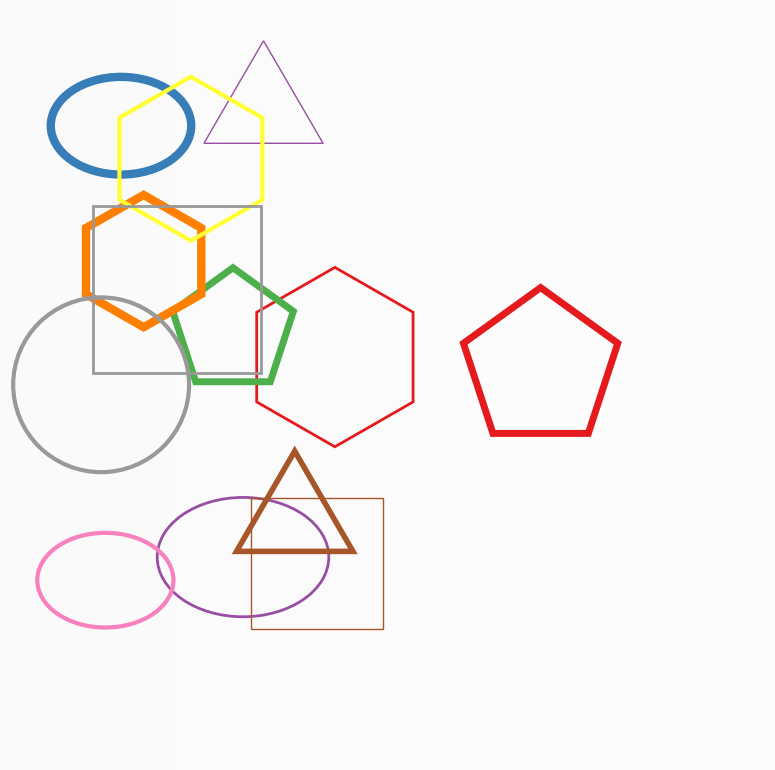[{"shape": "hexagon", "thickness": 1, "radius": 0.58, "center": [0.432, 0.536]}, {"shape": "pentagon", "thickness": 2.5, "radius": 0.52, "center": [0.698, 0.522]}, {"shape": "oval", "thickness": 3, "radius": 0.45, "center": [0.156, 0.837]}, {"shape": "pentagon", "thickness": 2.5, "radius": 0.41, "center": [0.301, 0.57]}, {"shape": "oval", "thickness": 1, "radius": 0.55, "center": [0.314, 0.276]}, {"shape": "triangle", "thickness": 0.5, "radius": 0.44, "center": [0.34, 0.858]}, {"shape": "hexagon", "thickness": 3, "radius": 0.43, "center": [0.185, 0.661]}, {"shape": "hexagon", "thickness": 1.5, "radius": 0.53, "center": [0.246, 0.794]}, {"shape": "square", "thickness": 0.5, "radius": 0.43, "center": [0.409, 0.268]}, {"shape": "triangle", "thickness": 2, "radius": 0.43, "center": [0.38, 0.327]}, {"shape": "oval", "thickness": 1.5, "radius": 0.44, "center": [0.136, 0.247]}, {"shape": "square", "thickness": 1, "radius": 0.54, "center": [0.228, 0.624]}, {"shape": "circle", "thickness": 1.5, "radius": 0.57, "center": [0.13, 0.5]}]